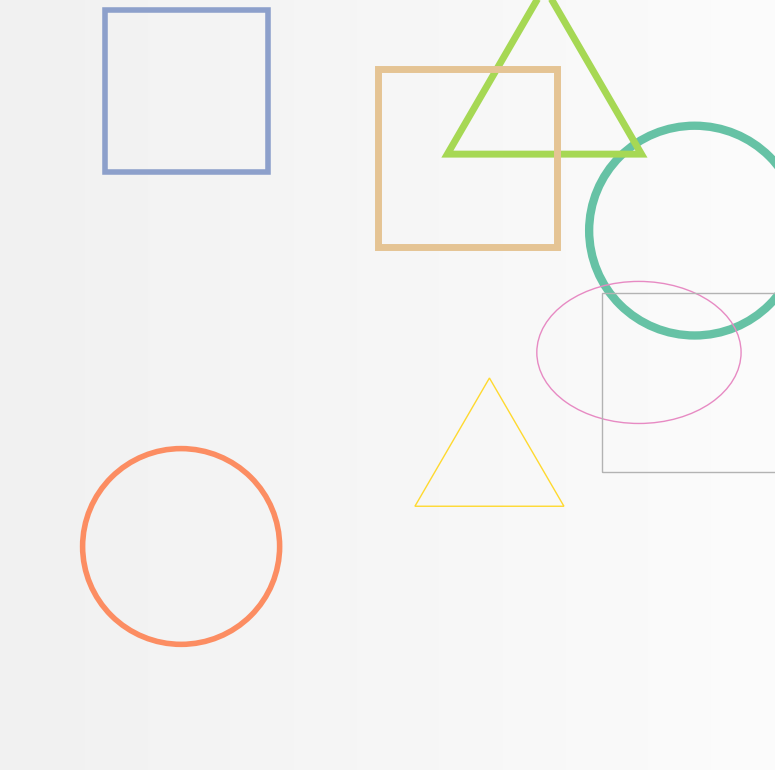[{"shape": "circle", "thickness": 3, "radius": 0.68, "center": [0.896, 0.701]}, {"shape": "circle", "thickness": 2, "radius": 0.64, "center": [0.234, 0.29]}, {"shape": "square", "thickness": 2, "radius": 0.53, "center": [0.241, 0.882]}, {"shape": "oval", "thickness": 0.5, "radius": 0.66, "center": [0.824, 0.542]}, {"shape": "triangle", "thickness": 2.5, "radius": 0.72, "center": [0.702, 0.872]}, {"shape": "triangle", "thickness": 0.5, "radius": 0.56, "center": [0.632, 0.398]}, {"shape": "square", "thickness": 2.5, "radius": 0.58, "center": [0.603, 0.794]}, {"shape": "square", "thickness": 0.5, "radius": 0.58, "center": [0.894, 0.503]}]